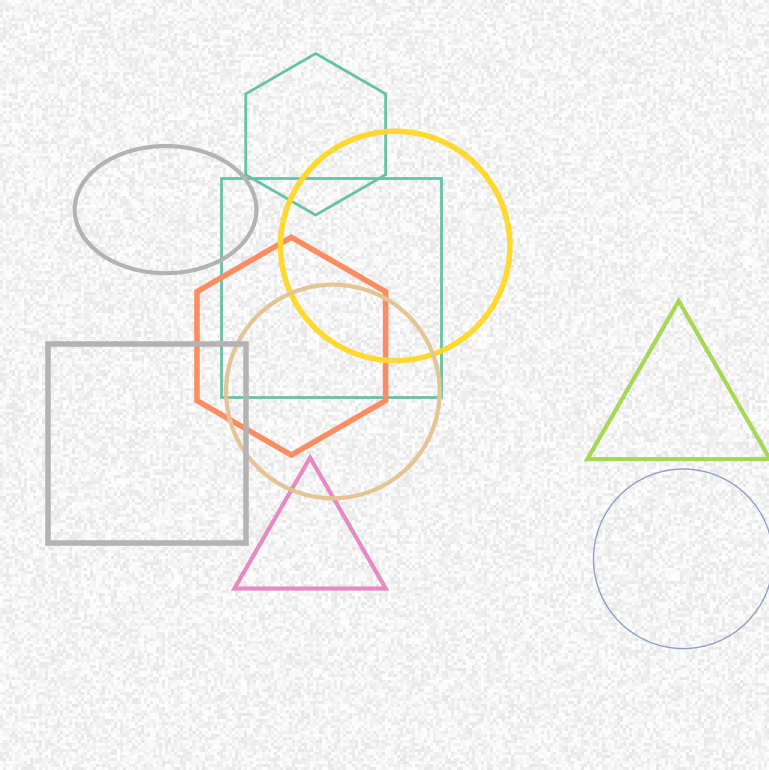[{"shape": "square", "thickness": 1, "radius": 0.71, "center": [0.43, 0.626]}, {"shape": "hexagon", "thickness": 1, "radius": 0.52, "center": [0.41, 0.826]}, {"shape": "hexagon", "thickness": 2, "radius": 0.71, "center": [0.378, 0.55]}, {"shape": "circle", "thickness": 0.5, "radius": 0.58, "center": [0.887, 0.274]}, {"shape": "triangle", "thickness": 1.5, "radius": 0.57, "center": [0.403, 0.292]}, {"shape": "triangle", "thickness": 1.5, "radius": 0.68, "center": [0.881, 0.472]}, {"shape": "circle", "thickness": 2, "radius": 0.74, "center": [0.513, 0.681]}, {"shape": "circle", "thickness": 1.5, "radius": 0.69, "center": [0.432, 0.492]}, {"shape": "oval", "thickness": 1.5, "radius": 0.59, "center": [0.215, 0.728]}, {"shape": "square", "thickness": 2, "radius": 0.64, "center": [0.191, 0.424]}]